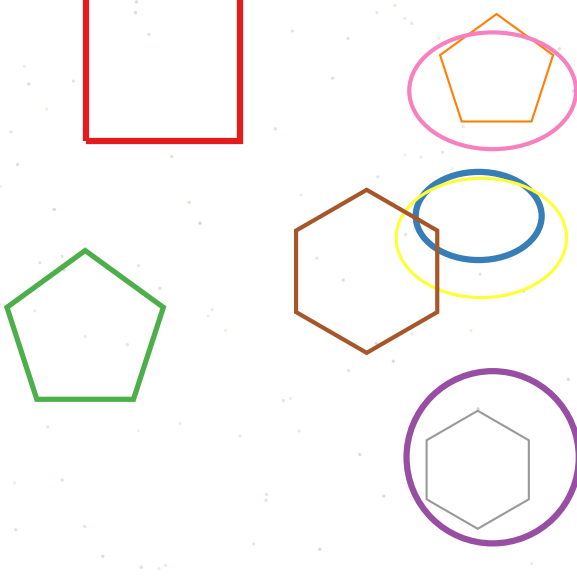[{"shape": "square", "thickness": 3, "radius": 0.66, "center": [0.282, 0.887]}, {"shape": "oval", "thickness": 3, "radius": 0.55, "center": [0.829, 0.625]}, {"shape": "pentagon", "thickness": 2.5, "radius": 0.71, "center": [0.147, 0.423]}, {"shape": "circle", "thickness": 3, "radius": 0.75, "center": [0.853, 0.207]}, {"shape": "pentagon", "thickness": 1, "radius": 0.51, "center": [0.86, 0.872]}, {"shape": "oval", "thickness": 1.5, "radius": 0.74, "center": [0.834, 0.587]}, {"shape": "hexagon", "thickness": 2, "radius": 0.71, "center": [0.635, 0.529]}, {"shape": "oval", "thickness": 2, "radius": 0.72, "center": [0.853, 0.842]}, {"shape": "hexagon", "thickness": 1, "radius": 0.51, "center": [0.827, 0.186]}]